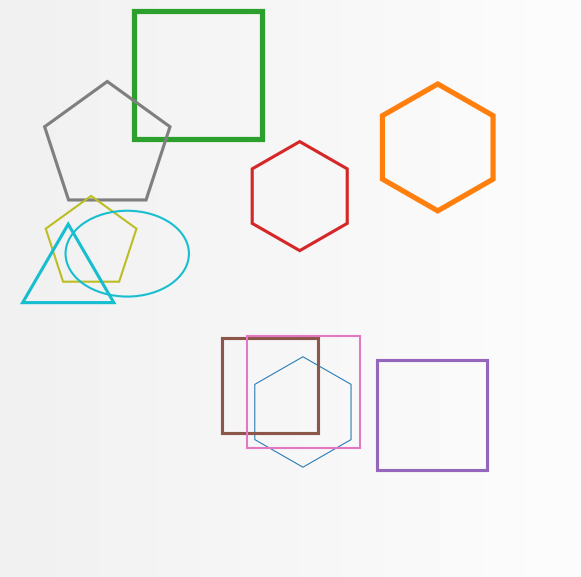[{"shape": "hexagon", "thickness": 0.5, "radius": 0.48, "center": [0.521, 0.286]}, {"shape": "hexagon", "thickness": 2.5, "radius": 0.55, "center": [0.753, 0.744]}, {"shape": "square", "thickness": 2.5, "radius": 0.55, "center": [0.341, 0.869]}, {"shape": "hexagon", "thickness": 1.5, "radius": 0.47, "center": [0.516, 0.66]}, {"shape": "square", "thickness": 1.5, "radius": 0.48, "center": [0.743, 0.281]}, {"shape": "square", "thickness": 1.5, "radius": 0.41, "center": [0.464, 0.332]}, {"shape": "square", "thickness": 1, "radius": 0.49, "center": [0.522, 0.321]}, {"shape": "pentagon", "thickness": 1.5, "radius": 0.57, "center": [0.185, 0.745]}, {"shape": "pentagon", "thickness": 1, "radius": 0.41, "center": [0.157, 0.578]}, {"shape": "triangle", "thickness": 1.5, "radius": 0.45, "center": [0.117, 0.52]}, {"shape": "oval", "thickness": 1, "radius": 0.53, "center": [0.219, 0.56]}]